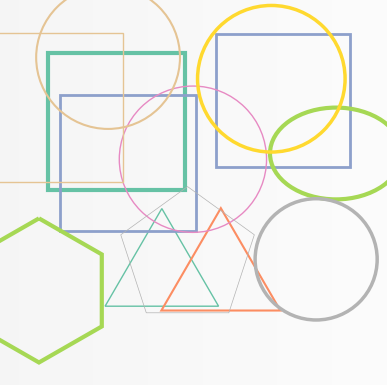[{"shape": "triangle", "thickness": 1, "radius": 0.85, "center": [0.418, 0.289]}, {"shape": "square", "thickness": 3, "radius": 0.89, "center": [0.301, 0.684]}, {"shape": "triangle", "thickness": 1.5, "radius": 0.89, "center": [0.57, 0.282]}, {"shape": "square", "thickness": 2, "radius": 0.88, "center": [0.33, 0.577]}, {"shape": "square", "thickness": 2, "radius": 0.86, "center": [0.731, 0.74]}, {"shape": "circle", "thickness": 1, "radius": 0.95, "center": [0.498, 0.586]}, {"shape": "hexagon", "thickness": 3, "radius": 0.94, "center": [0.101, 0.246]}, {"shape": "oval", "thickness": 3, "radius": 0.85, "center": [0.867, 0.601]}, {"shape": "circle", "thickness": 2.5, "radius": 0.95, "center": [0.7, 0.795]}, {"shape": "circle", "thickness": 1.5, "radius": 0.93, "center": [0.279, 0.851]}, {"shape": "square", "thickness": 1, "radius": 0.97, "center": [0.124, 0.72]}, {"shape": "circle", "thickness": 2.5, "radius": 0.79, "center": [0.816, 0.326]}, {"shape": "pentagon", "thickness": 0.5, "radius": 0.91, "center": [0.484, 0.334]}]